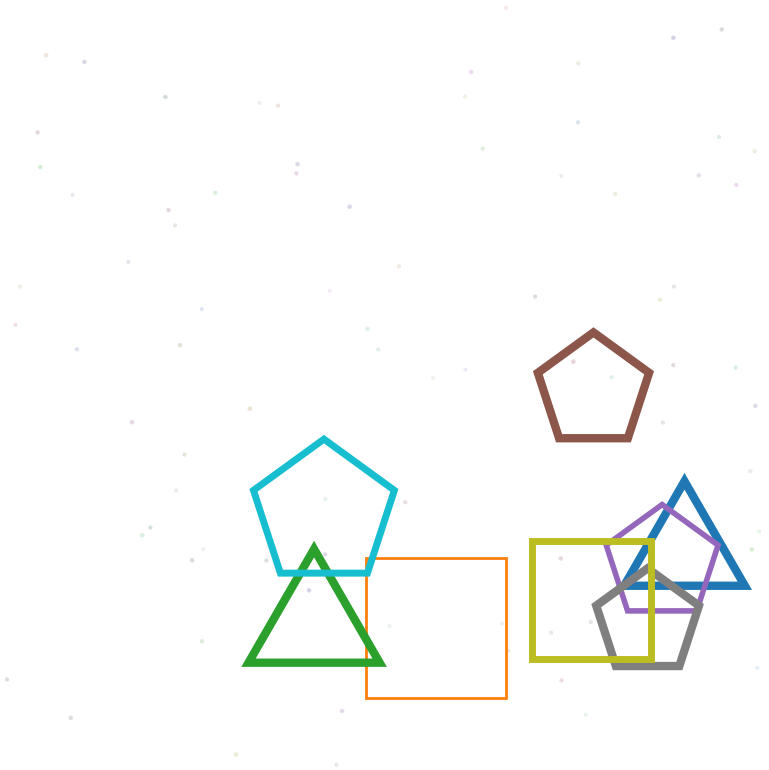[{"shape": "triangle", "thickness": 3, "radius": 0.45, "center": [0.889, 0.285]}, {"shape": "square", "thickness": 1, "radius": 0.45, "center": [0.566, 0.184]}, {"shape": "triangle", "thickness": 3, "radius": 0.49, "center": [0.408, 0.189]}, {"shape": "pentagon", "thickness": 2, "radius": 0.38, "center": [0.86, 0.268]}, {"shape": "pentagon", "thickness": 3, "radius": 0.38, "center": [0.771, 0.492]}, {"shape": "pentagon", "thickness": 3, "radius": 0.35, "center": [0.841, 0.192]}, {"shape": "square", "thickness": 2.5, "radius": 0.38, "center": [0.768, 0.221]}, {"shape": "pentagon", "thickness": 2.5, "radius": 0.48, "center": [0.421, 0.333]}]